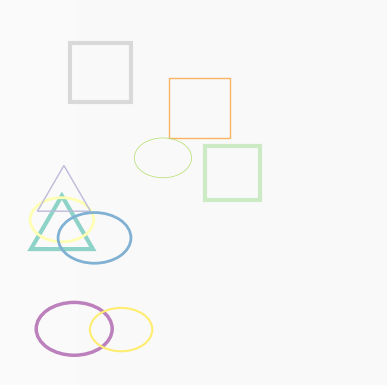[{"shape": "triangle", "thickness": 3, "radius": 0.46, "center": [0.16, 0.399]}, {"shape": "oval", "thickness": 2, "radius": 0.41, "center": [0.16, 0.429]}, {"shape": "triangle", "thickness": 1, "radius": 0.4, "center": [0.165, 0.491]}, {"shape": "oval", "thickness": 2, "radius": 0.47, "center": [0.244, 0.382]}, {"shape": "square", "thickness": 1, "radius": 0.4, "center": [0.515, 0.72]}, {"shape": "oval", "thickness": 0.5, "radius": 0.37, "center": [0.421, 0.59]}, {"shape": "square", "thickness": 3, "radius": 0.39, "center": [0.26, 0.812]}, {"shape": "oval", "thickness": 2.5, "radius": 0.49, "center": [0.191, 0.146]}, {"shape": "square", "thickness": 3, "radius": 0.35, "center": [0.6, 0.551]}, {"shape": "oval", "thickness": 1.5, "radius": 0.4, "center": [0.313, 0.144]}]